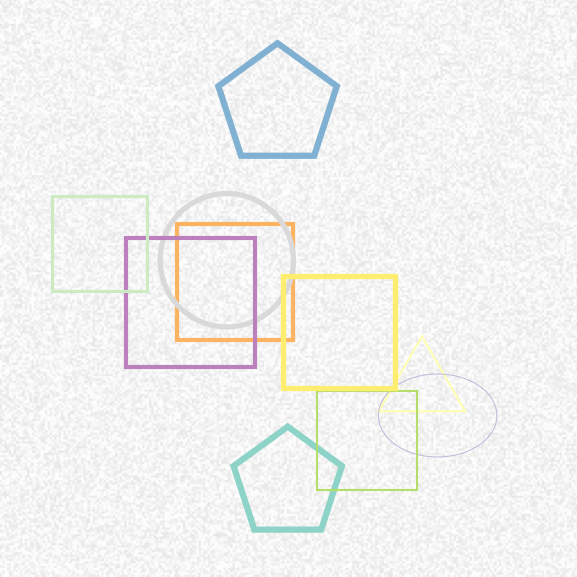[{"shape": "pentagon", "thickness": 3, "radius": 0.49, "center": [0.498, 0.162]}, {"shape": "triangle", "thickness": 1, "radius": 0.43, "center": [0.731, 0.33]}, {"shape": "oval", "thickness": 0.5, "radius": 0.51, "center": [0.758, 0.28]}, {"shape": "pentagon", "thickness": 3, "radius": 0.54, "center": [0.481, 0.817]}, {"shape": "square", "thickness": 2, "radius": 0.5, "center": [0.407, 0.511]}, {"shape": "square", "thickness": 1, "radius": 0.43, "center": [0.635, 0.237]}, {"shape": "circle", "thickness": 2.5, "radius": 0.58, "center": [0.393, 0.549]}, {"shape": "square", "thickness": 2, "radius": 0.56, "center": [0.33, 0.475]}, {"shape": "square", "thickness": 1.5, "radius": 0.41, "center": [0.172, 0.578]}, {"shape": "square", "thickness": 2.5, "radius": 0.48, "center": [0.587, 0.424]}]